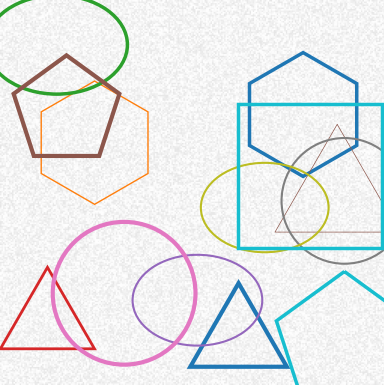[{"shape": "triangle", "thickness": 3, "radius": 0.72, "center": [0.62, 0.12]}, {"shape": "hexagon", "thickness": 2.5, "radius": 0.8, "center": [0.787, 0.703]}, {"shape": "hexagon", "thickness": 1, "radius": 0.8, "center": [0.246, 0.629]}, {"shape": "oval", "thickness": 2.5, "radius": 0.92, "center": [0.148, 0.884]}, {"shape": "triangle", "thickness": 2, "radius": 0.71, "center": [0.123, 0.165]}, {"shape": "oval", "thickness": 1.5, "radius": 0.84, "center": [0.513, 0.22]}, {"shape": "triangle", "thickness": 0.5, "radius": 0.93, "center": [0.876, 0.49]}, {"shape": "pentagon", "thickness": 3, "radius": 0.72, "center": [0.173, 0.712]}, {"shape": "circle", "thickness": 3, "radius": 0.93, "center": [0.322, 0.238]}, {"shape": "circle", "thickness": 1.5, "radius": 0.82, "center": [0.895, 0.478]}, {"shape": "oval", "thickness": 1.5, "radius": 0.83, "center": [0.688, 0.461]}, {"shape": "pentagon", "thickness": 2.5, "radius": 0.93, "center": [0.895, 0.109]}, {"shape": "square", "thickness": 2.5, "radius": 0.93, "center": [0.806, 0.543]}]